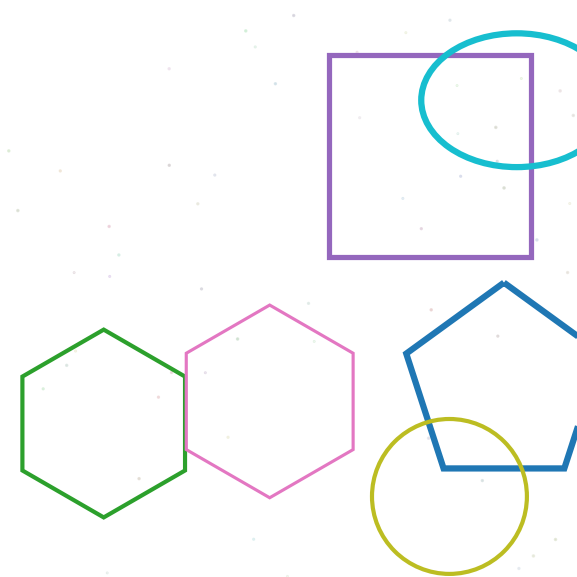[{"shape": "pentagon", "thickness": 3, "radius": 0.89, "center": [0.873, 0.332]}, {"shape": "hexagon", "thickness": 2, "radius": 0.81, "center": [0.18, 0.266]}, {"shape": "square", "thickness": 2.5, "radius": 0.87, "center": [0.744, 0.729]}, {"shape": "hexagon", "thickness": 1.5, "radius": 0.83, "center": [0.467, 0.304]}, {"shape": "circle", "thickness": 2, "radius": 0.67, "center": [0.778, 0.139]}, {"shape": "oval", "thickness": 3, "radius": 0.83, "center": [0.895, 0.826]}]